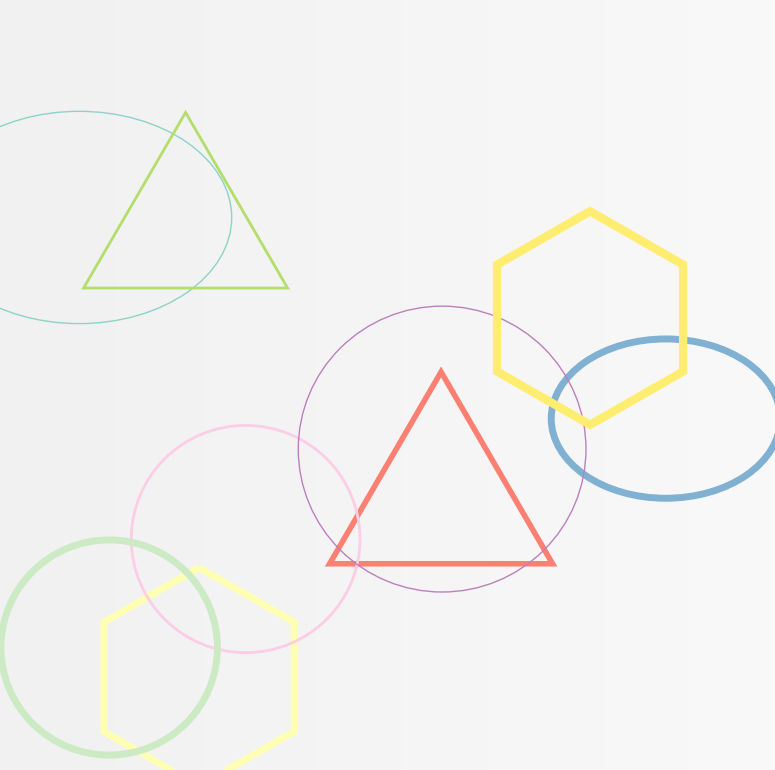[{"shape": "oval", "thickness": 0.5, "radius": 0.98, "center": [0.102, 0.718]}, {"shape": "hexagon", "thickness": 2.5, "radius": 0.71, "center": [0.257, 0.121]}, {"shape": "triangle", "thickness": 2, "radius": 0.83, "center": [0.569, 0.351]}, {"shape": "oval", "thickness": 2.5, "radius": 0.74, "center": [0.859, 0.456]}, {"shape": "triangle", "thickness": 1, "radius": 0.76, "center": [0.239, 0.702]}, {"shape": "circle", "thickness": 1, "radius": 0.74, "center": [0.317, 0.3]}, {"shape": "circle", "thickness": 0.5, "radius": 0.93, "center": [0.57, 0.417]}, {"shape": "circle", "thickness": 2.5, "radius": 0.7, "center": [0.141, 0.159]}, {"shape": "hexagon", "thickness": 3, "radius": 0.69, "center": [0.761, 0.587]}]